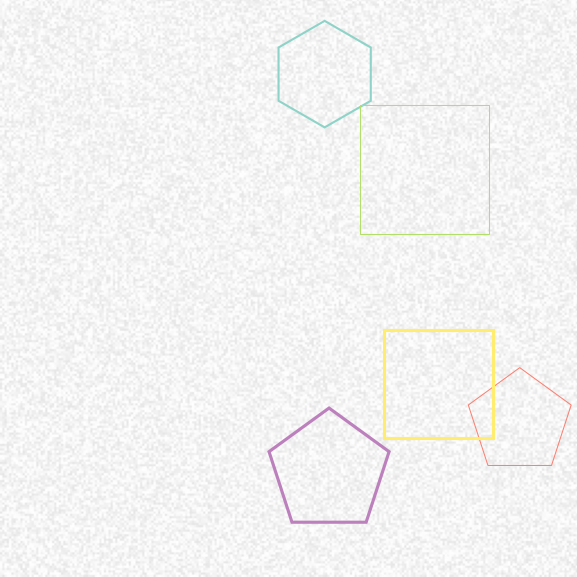[{"shape": "hexagon", "thickness": 1, "radius": 0.46, "center": [0.562, 0.871]}, {"shape": "pentagon", "thickness": 0.5, "radius": 0.47, "center": [0.9, 0.269]}, {"shape": "square", "thickness": 0.5, "radius": 0.56, "center": [0.734, 0.706]}, {"shape": "pentagon", "thickness": 1.5, "radius": 0.55, "center": [0.57, 0.183]}, {"shape": "square", "thickness": 1.5, "radius": 0.47, "center": [0.759, 0.334]}]